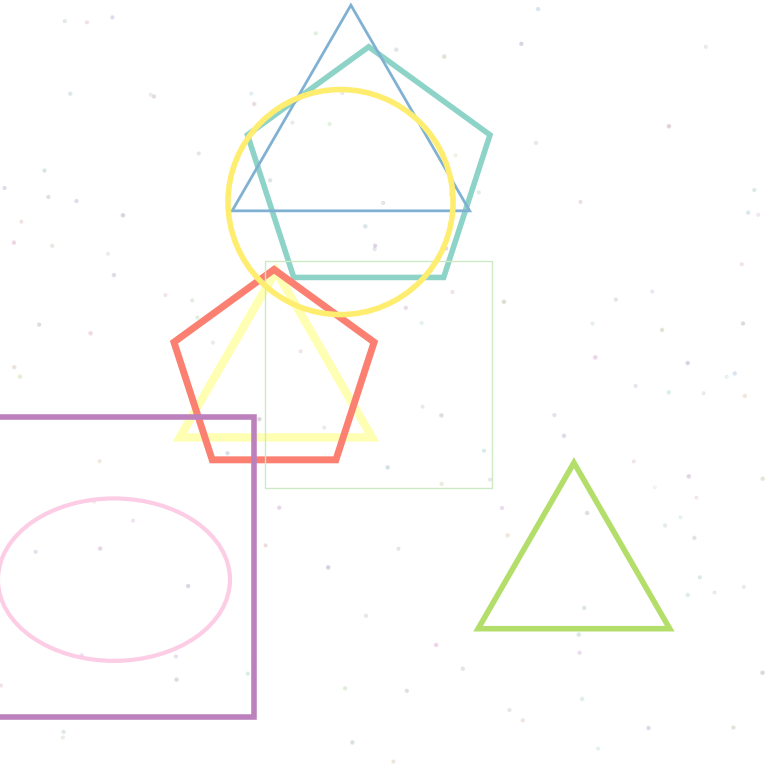[{"shape": "pentagon", "thickness": 2, "radius": 0.83, "center": [0.479, 0.774]}, {"shape": "triangle", "thickness": 3, "radius": 0.72, "center": [0.358, 0.504]}, {"shape": "pentagon", "thickness": 2.5, "radius": 0.68, "center": [0.356, 0.513]}, {"shape": "triangle", "thickness": 1, "radius": 0.89, "center": [0.456, 0.815]}, {"shape": "triangle", "thickness": 2, "radius": 0.72, "center": [0.745, 0.255]}, {"shape": "oval", "thickness": 1.5, "radius": 0.75, "center": [0.148, 0.247]}, {"shape": "square", "thickness": 2, "radius": 0.98, "center": [0.135, 0.264]}, {"shape": "square", "thickness": 0.5, "radius": 0.74, "center": [0.492, 0.514]}, {"shape": "circle", "thickness": 2, "radius": 0.73, "center": [0.442, 0.738]}]